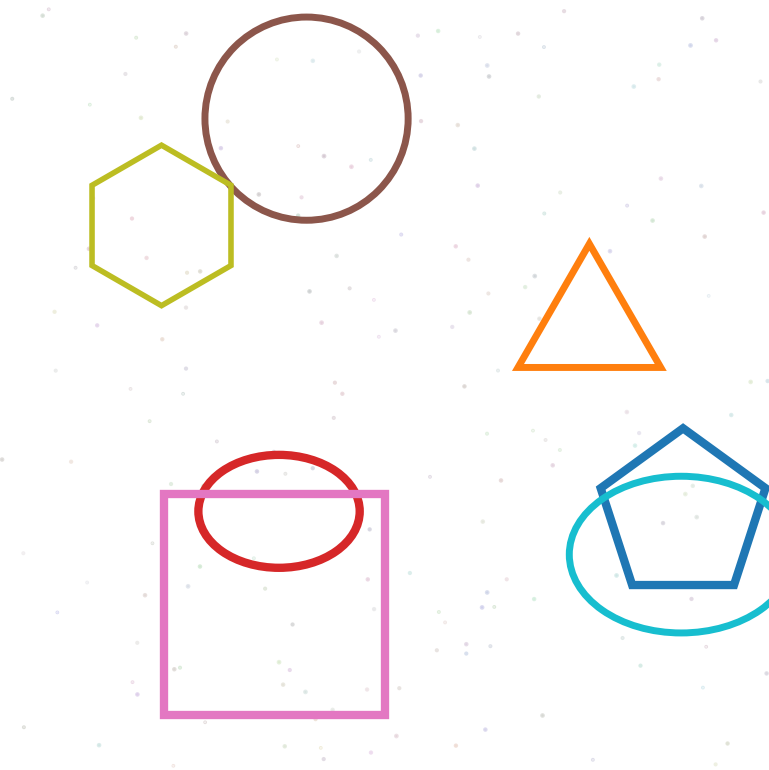[{"shape": "pentagon", "thickness": 3, "radius": 0.56, "center": [0.887, 0.331]}, {"shape": "triangle", "thickness": 2.5, "radius": 0.54, "center": [0.765, 0.576]}, {"shape": "oval", "thickness": 3, "radius": 0.52, "center": [0.362, 0.336]}, {"shape": "circle", "thickness": 2.5, "radius": 0.66, "center": [0.398, 0.846]}, {"shape": "square", "thickness": 3, "radius": 0.72, "center": [0.356, 0.215]}, {"shape": "hexagon", "thickness": 2, "radius": 0.52, "center": [0.21, 0.707]}, {"shape": "oval", "thickness": 2.5, "radius": 0.73, "center": [0.885, 0.28]}]